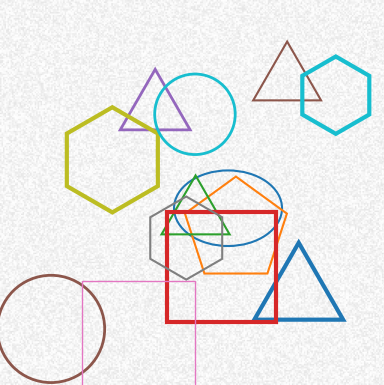[{"shape": "oval", "thickness": 1.5, "radius": 0.7, "center": [0.592, 0.459]}, {"shape": "triangle", "thickness": 3, "radius": 0.67, "center": [0.776, 0.236]}, {"shape": "pentagon", "thickness": 1.5, "radius": 0.7, "center": [0.613, 0.402]}, {"shape": "triangle", "thickness": 1.5, "radius": 0.51, "center": [0.508, 0.442]}, {"shape": "square", "thickness": 3, "radius": 0.71, "center": [0.576, 0.307]}, {"shape": "triangle", "thickness": 2, "radius": 0.52, "center": [0.403, 0.715]}, {"shape": "circle", "thickness": 2, "radius": 0.7, "center": [0.133, 0.146]}, {"shape": "triangle", "thickness": 1.5, "radius": 0.51, "center": [0.746, 0.79]}, {"shape": "square", "thickness": 1, "radius": 0.73, "center": [0.359, 0.123]}, {"shape": "hexagon", "thickness": 1.5, "radius": 0.54, "center": [0.484, 0.382]}, {"shape": "hexagon", "thickness": 3, "radius": 0.68, "center": [0.292, 0.585]}, {"shape": "circle", "thickness": 2, "radius": 0.52, "center": [0.506, 0.703]}, {"shape": "hexagon", "thickness": 3, "radius": 0.5, "center": [0.872, 0.753]}]